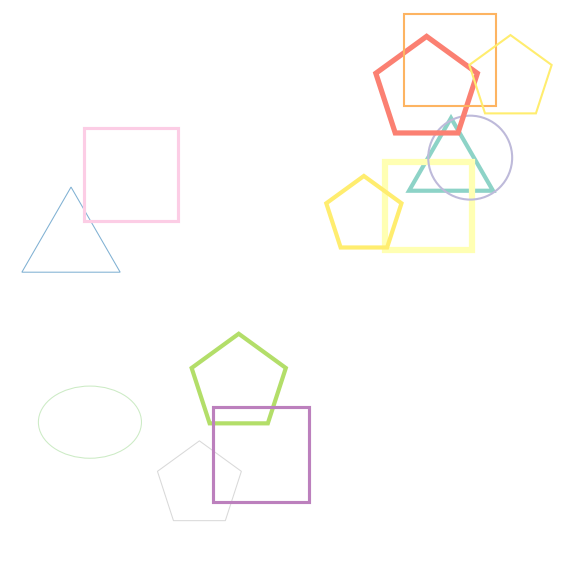[{"shape": "triangle", "thickness": 2, "radius": 0.42, "center": [0.781, 0.711]}, {"shape": "square", "thickness": 3, "radius": 0.38, "center": [0.741, 0.642]}, {"shape": "circle", "thickness": 1, "radius": 0.36, "center": [0.814, 0.726]}, {"shape": "pentagon", "thickness": 2.5, "radius": 0.46, "center": [0.739, 0.844]}, {"shape": "triangle", "thickness": 0.5, "radius": 0.49, "center": [0.123, 0.577]}, {"shape": "square", "thickness": 1, "radius": 0.4, "center": [0.779, 0.895]}, {"shape": "pentagon", "thickness": 2, "radius": 0.43, "center": [0.413, 0.335]}, {"shape": "square", "thickness": 1.5, "radius": 0.41, "center": [0.227, 0.697]}, {"shape": "pentagon", "thickness": 0.5, "radius": 0.38, "center": [0.345, 0.159]}, {"shape": "square", "thickness": 1.5, "radius": 0.41, "center": [0.452, 0.212]}, {"shape": "oval", "thickness": 0.5, "radius": 0.45, "center": [0.156, 0.268]}, {"shape": "pentagon", "thickness": 1, "radius": 0.37, "center": [0.884, 0.863]}, {"shape": "pentagon", "thickness": 2, "radius": 0.34, "center": [0.63, 0.626]}]